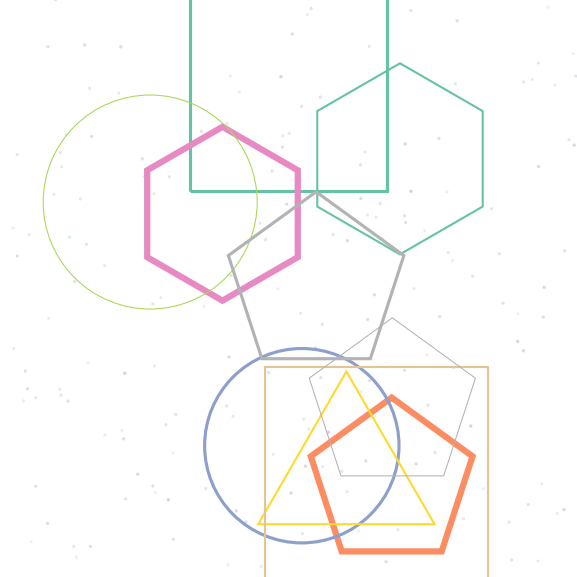[{"shape": "square", "thickness": 1.5, "radius": 0.85, "center": [0.5, 0.839]}, {"shape": "hexagon", "thickness": 1, "radius": 0.83, "center": [0.693, 0.724]}, {"shape": "pentagon", "thickness": 3, "radius": 0.74, "center": [0.678, 0.163]}, {"shape": "circle", "thickness": 1.5, "radius": 0.84, "center": [0.523, 0.227]}, {"shape": "hexagon", "thickness": 3, "radius": 0.75, "center": [0.385, 0.629]}, {"shape": "circle", "thickness": 0.5, "radius": 0.93, "center": [0.26, 0.649]}, {"shape": "triangle", "thickness": 1, "radius": 0.88, "center": [0.6, 0.18]}, {"shape": "square", "thickness": 1, "radius": 0.97, "center": [0.652, 0.171]}, {"shape": "pentagon", "thickness": 0.5, "radius": 0.76, "center": [0.679, 0.297]}, {"shape": "pentagon", "thickness": 1.5, "radius": 0.8, "center": [0.547, 0.507]}]